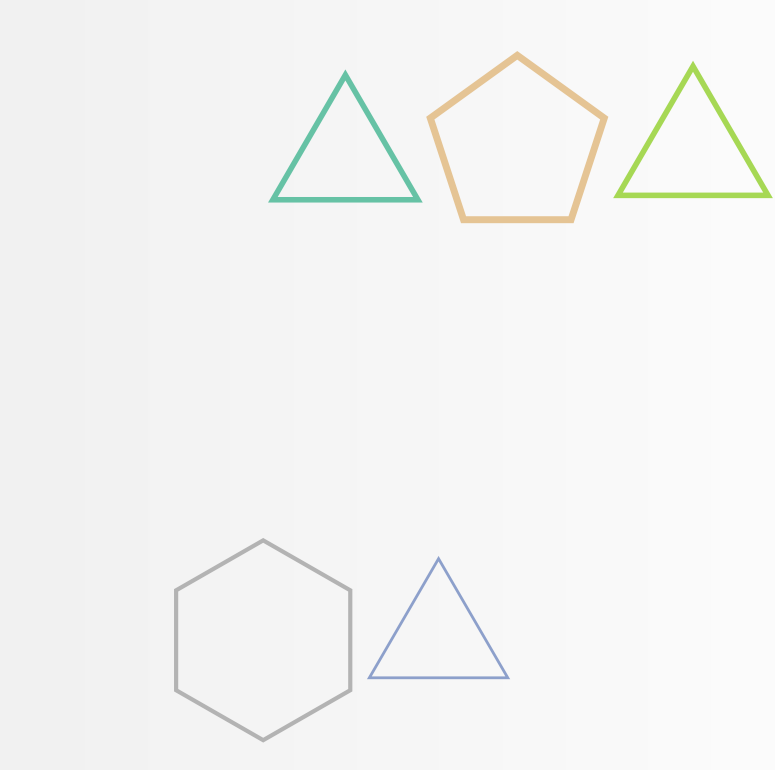[{"shape": "triangle", "thickness": 2, "radius": 0.54, "center": [0.446, 0.795]}, {"shape": "triangle", "thickness": 1, "radius": 0.52, "center": [0.566, 0.171]}, {"shape": "triangle", "thickness": 2, "radius": 0.56, "center": [0.894, 0.802]}, {"shape": "pentagon", "thickness": 2.5, "radius": 0.59, "center": [0.667, 0.81]}, {"shape": "hexagon", "thickness": 1.5, "radius": 0.65, "center": [0.34, 0.168]}]